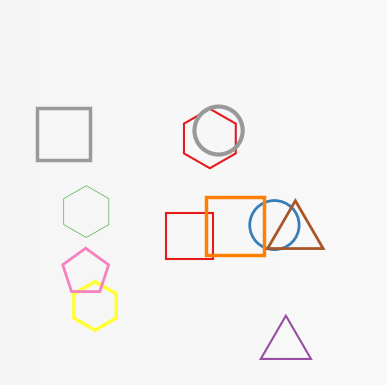[{"shape": "hexagon", "thickness": 1.5, "radius": 0.39, "center": [0.542, 0.64]}, {"shape": "square", "thickness": 1.5, "radius": 0.3, "center": [0.489, 0.387]}, {"shape": "circle", "thickness": 2, "radius": 0.32, "center": [0.708, 0.415]}, {"shape": "hexagon", "thickness": 0.5, "radius": 0.34, "center": [0.223, 0.45]}, {"shape": "triangle", "thickness": 1.5, "radius": 0.37, "center": [0.738, 0.105]}, {"shape": "square", "thickness": 2.5, "radius": 0.38, "center": [0.607, 0.414]}, {"shape": "hexagon", "thickness": 2.5, "radius": 0.32, "center": [0.245, 0.205]}, {"shape": "triangle", "thickness": 2, "radius": 0.41, "center": [0.762, 0.396]}, {"shape": "pentagon", "thickness": 2, "radius": 0.31, "center": [0.221, 0.293]}, {"shape": "circle", "thickness": 3, "radius": 0.31, "center": [0.564, 0.661]}, {"shape": "square", "thickness": 2.5, "radius": 0.34, "center": [0.164, 0.651]}]